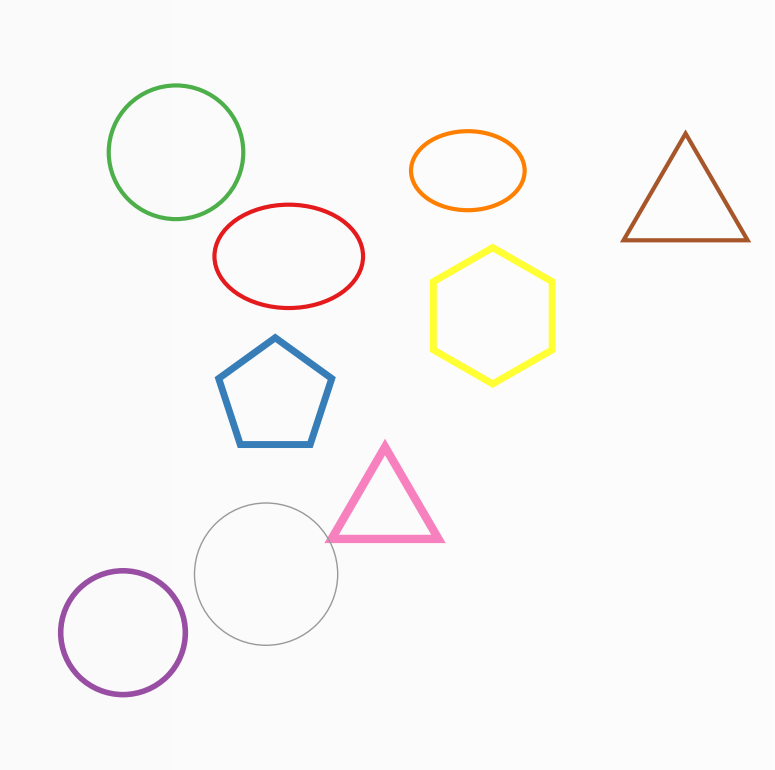[{"shape": "oval", "thickness": 1.5, "radius": 0.48, "center": [0.373, 0.667]}, {"shape": "pentagon", "thickness": 2.5, "radius": 0.38, "center": [0.355, 0.485]}, {"shape": "circle", "thickness": 1.5, "radius": 0.43, "center": [0.227, 0.802]}, {"shape": "circle", "thickness": 2, "radius": 0.4, "center": [0.159, 0.178]}, {"shape": "oval", "thickness": 1.5, "radius": 0.37, "center": [0.604, 0.778]}, {"shape": "hexagon", "thickness": 2.5, "radius": 0.44, "center": [0.636, 0.59]}, {"shape": "triangle", "thickness": 1.5, "radius": 0.46, "center": [0.885, 0.734]}, {"shape": "triangle", "thickness": 3, "radius": 0.4, "center": [0.497, 0.34]}, {"shape": "circle", "thickness": 0.5, "radius": 0.46, "center": [0.343, 0.254]}]